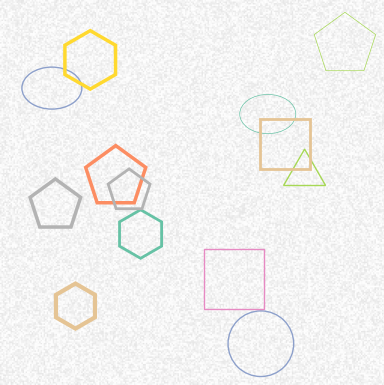[{"shape": "hexagon", "thickness": 2, "radius": 0.32, "center": [0.365, 0.392]}, {"shape": "oval", "thickness": 0.5, "radius": 0.36, "center": [0.695, 0.704]}, {"shape": "pentagon", "thickness": 2.5, "radius": 0.41, "center": [0.301, 0.54]}, {"shape": "circle", "thickness": 1, "radius": 0.43, "center": [0.678, 0.107]}, {"shape": "oval", "thickness": 1, "radius": 0.39, "center": [0.135, 0.771]}, {"shape": "square", "thickness": 1, "radius": 0.39, "center": [0.608, 0.276]}, {"shape": "triangle", "thickness": 1, "radius": 0.32, "center": [0.791, 0.55]}, {"shape": "pentagon", "thickness": 0.5, "radius": 0.42, "center": [0.896, 0.884]}, {"shape": "hexagon", "thickness": 2.5, "radius": 0.38, "center": [0.234, 0.844]}, {"shape": "square", "thickness": 2, "radius": 0.33, "center": [0.741, 0.625]}, {"shape": "hexagon", "thickness": 3, "radius": 0.29, "center": [0.196, 0.205]}, {"shape": "pentagon", "thickness": 2, "radius": 0.29, "center": [0.335, 0.504]}, {"shape": "pentagon", "thickness": 2.5, "radius": 0.35, "center": [0.144, 0.466]}]